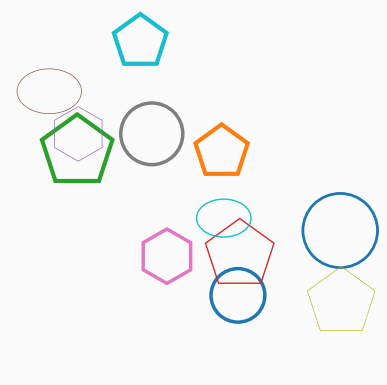[{"shape": "circle", "thickness": 2.5, "radius": 0.35, "center": [0.614, 0.233]}, {"shape": "circle", "thickness": 2, "radius": 0.48, "center": [0.878, 0.401]}, {"shape": "pentagon", "thickness": 3, "radius": 0.35, "center": [0.572, 0.606]}, {"shape": "pentagon", "thickness": 3, "radius": 0.48, "center": [0.199, 0.607]}, {"shape": "pentagon", "thickness": 1, "radius": 0.46, "center": [0.619, 0.34]}, {"shape": "hexagon", "thickness": 0.5, "radius": 0.35, "center": [0.202, 0.652]}, {"shape": "oval", "thickness": 0.5, "radius": 0.42, "center": [0.127, 0.763]}, {"shape": "hexagon", "thickness": 2.5, "radius": 0.35, "center": [0.431, 0.334]}, {"shape": "circle", "thickness": 2.5, "radius": 0.4, "center": [0.392, 0.652]}, {"shape": "pentagon", "thickness": 0.5, "radius": 0.46, "center": [0.881, 0.216]}, {"shape": "pentagon", "thickness": 3, "radius": 0.36, "center": [0.362, 0.892]}, {"shape": "oval", "thickness": 1, "radius": 0.35, "center": [0.578, 0.434]}]